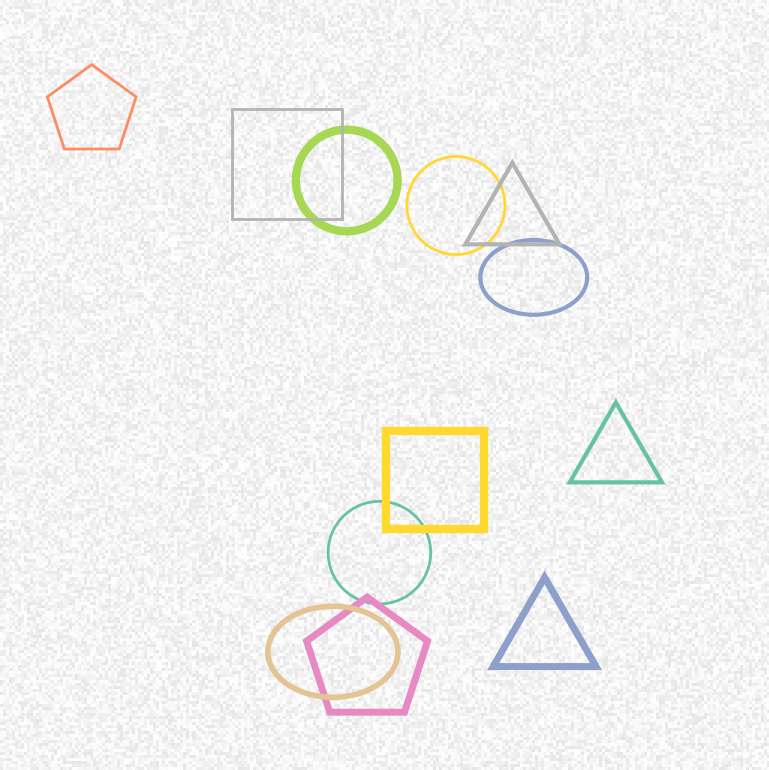[{"shape": "triangle", "thickness": 1.5, "radius": 0.35, "center": [0.8, 0.408]}, {"shape": "circle", "thickness": 1, "radius": 0.33, "center": [0.493, 0.282]}, {"shape": "pentagon", "thickness": 1, "radius": 0.3, "center": [0.119, 0.855]}, {"shape": "triangle", "thickness": 2.5, "radius": 0.39, "center": [0.707, 0.173]}, {"shape": "oval", "thickness": 1.5, "radius": 0.35, "center": [0.693, 0.64]}, {"shape": "pentagon", "thickness": 2.5, "radius": 0.41, "center": [0.477, 0.142]}, {"shape": "circle", "thickness": 3, "radius": 0.33, "center": [0.45, 0.766]}, {"shape": "circle", "thickness": 1, "radius": 0.32, "center": [0.592, 0.733]}, {"shape": "square", "thickness": 3, "radius": 0.32, "center": [0.565, 0.377]}, {"shape": "oval", "thickness": 2, "radius": 0.42, "center": [0.432, 0.154]}, {"shape": "square", "thickness": 1, "radius": 0.36, "center": [0.373, 0.787]}, {"shape": "triangle", "thickness": 1.5, "radius": 0.35, "center": [0.665, 0.718]}]